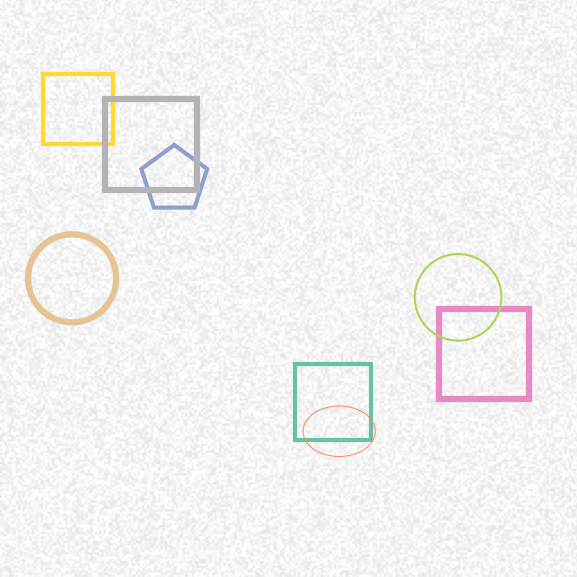[{"shape": "square", "thickness": 2, "radius": 0.33, "center": [0.577, 0.303]}, {"shape": "oval", "thickness": 0.5, "radius": 0.31, "center": [0.587, 0.252]}, {"shape": "pentagon", "thickness": 2, "radius": 0.3, "center": [0.302, 0.688]}, {"shape": "square", "thickness": 3, "radius": 0.39, "center": [0.838, 0.386]}, {"shape": "circle", "thickness": 1, "radius": 0.37, "center": [0.793, 0.484]}, {"shape": "square", "thickness": 2, "radius": 0.3, "center": [0.135, 0.81]}, {"shape": "circle", "thickness": 3, "radius": 0.38, "center": [0.125, 0.517]}, {"shape": "square", "thickness": 3, "radius": 0.4, "center": [0.261, 0.749]}]